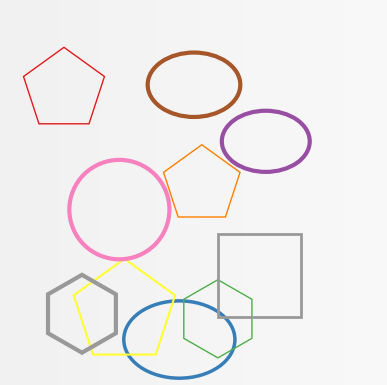[{"shape": "pentagon", "thickness": 1, "radius": 0.55, "center": [0.165, 0.767]}, {"shape": "oval", "thickness": 2.5, "radius": 0.72, "center": [0.463, 0.118]}, {"shape": "hexagon", "thickness": 1, "radius": 0.51, "center": [0.562, 0.172]}, {"shape": "oval", "thickness": 3, "radius": 0.57, "center": [0.686, 0.633]}, {"shape": "pentagon", "thickness": 1, "radius": 0.52, "center": [0.521, 0.52]}, {"shape": "pentagon", "thickness": 1.5, "radius": 0.69, "center": [0.321, 0.19]}, {"shape": "oval", "thickness": 3, "radius": 0.6, "center": [0.501, 0.78]}, {"shape": "circle", "thickness": 3, "radius": 0.65, "center": [0.308, 0.456]}, {"shape": "square", "thickness": 2, "radius": 0.54, "center": [0.669, 0.285]}, {"shape": "hexagon", "thickness": 3, "radius": 0.51, "center": [0.211, 0.185]}]